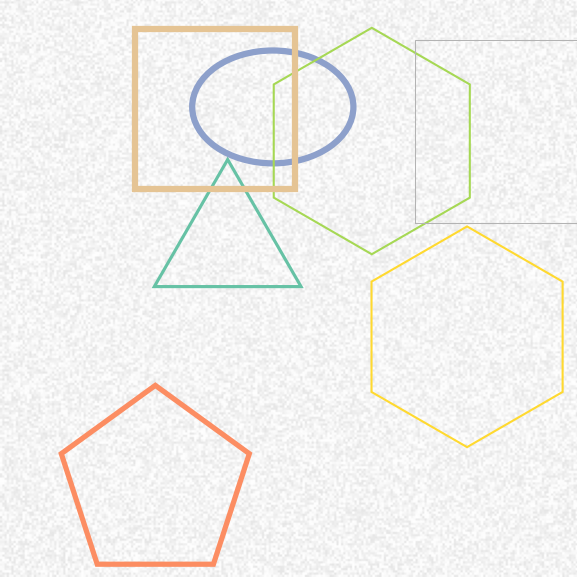[{"shape": "triangle", "thickness": 1.5, "radius": 0.73, "center": [0.394, 0.576]}, {"shape": "pentagon", "thickness": 2.5, "radius": 0.86, "center": [0.269, 0.161]}, {"shape": "oval", "thickness": 3, "radius": 0.7, "center": [0.472, 0.814]}, {"shape": "hexagon", "thickness": 1, "radius": 0.98, "center": [0.644, 0.755]}, {"shape": "hexagon", "thickness": 1, "radius": 0.96, "center": [0.809, 0.416]}, {"shape": "square", "thickness": 3, "radius": 0.69, "center": [0.372, 0.81]}, {"shape": "square", "thickness": 0.5, "radius": 0.79, "center": [0.877, 0.771]}]